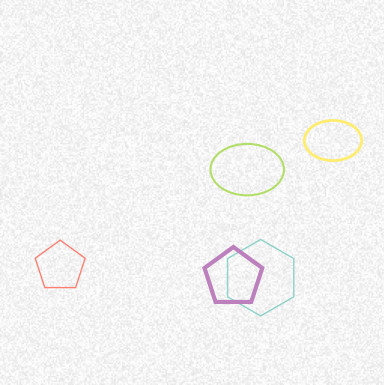[{"shape": "hexagon", "thickness": 1, "radius": 0.5, "center": [0.677, 0.279]}, {"shape": "pentagon", "thickness": 1, "radius": 0.34, "center": [0.156, 0.308]}, {"shape": "oval", "thickness": 1.5, "radius": 0.48, "center": [0.642, 0.559]}, {"shape": "pentagon", "thickness": 3, "radius": 0.39, "center": [0.606, 0.279]}, {"shape": "oval", "thickness": 2, "radius": 0.37, "center": [0.865, 0.635]}]